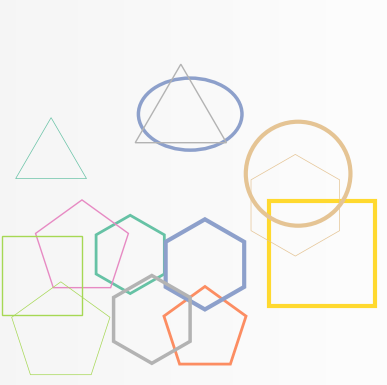[{"shape": "triangle", "thickness": 0.5, "radius": 0.53, "center": [0.132, 0.589]}, {"shape": "hexagon", "thickness": 2, "radius": 0.51, "center": [0.336, 0.339]}, {"shape": "pentagon", "thickness": 2, "radius": 0.56, "center": [0.529, 0.144]}, {"shape": "hexagon", "thickness": 3, "radius": 0.59, "center": [0.529, 0.313]}, {"shape": "oval", "thickness": 2.5, "radius": 0.67, "center": [0.491, 0.704]}, {"shape": "pentagon", "thickness": 1, "radius": 0.63, "center": [0.212, 0.355]}, {"shape": "square", "thickness": 1, "radius": 0.51, "center": [0.108, 0.285]}, {"shape": "pentagon", "thickness": 0.5, "radius": 0.67, "center": [0.157, 0.135]}, {"shape": "square", "thickness": 3, "radius": 0.68, "center": [0.83, 0.341]}, {"shape": "hexagon", "thickness": 0.5, "radius": 0.66, "center": [0.762, 0.467]}, {"shape": "circle", "thickness": 3, "radius": 0.68, "center": [0.769, 0.549]}, {"shape": "hexagon", "thickness": 2.5, "radius": 0.57, "center": [0.392, 0.17]}, {"shape": "triangle", "thickness": 1, "radius": 0.68, "center": [0.467, 0.697]}]